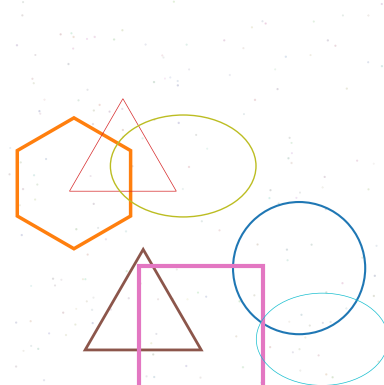[{"shape": "circle", "thickness": 1.5, "radius": 0.86, "center": [0.777, 0.304]}, {"shape": "hexagon", "thickness": 2.5, "radius": 0.85, "center": [0.192, 0.524]}, {"shape": "triangle", "thickness": 0.5, "radius": 0.8, "center": [0.319, 0.583]}, {"shape": "triangle", "thickness": 2, "radius": 0.87, "center": [0.372, 0.178]}, {"shape": "square", "thickness": 3, "radius": 0.8, "center": [0.522, 0.148]}, {"shape": "oval", "thickness": 1, "radius": 0.95, "center": [0.476, 0.569]}, {"shape": "oval", "thickness": 0.5, "radius": 0.86, "center": [0.837, 0.119]}]